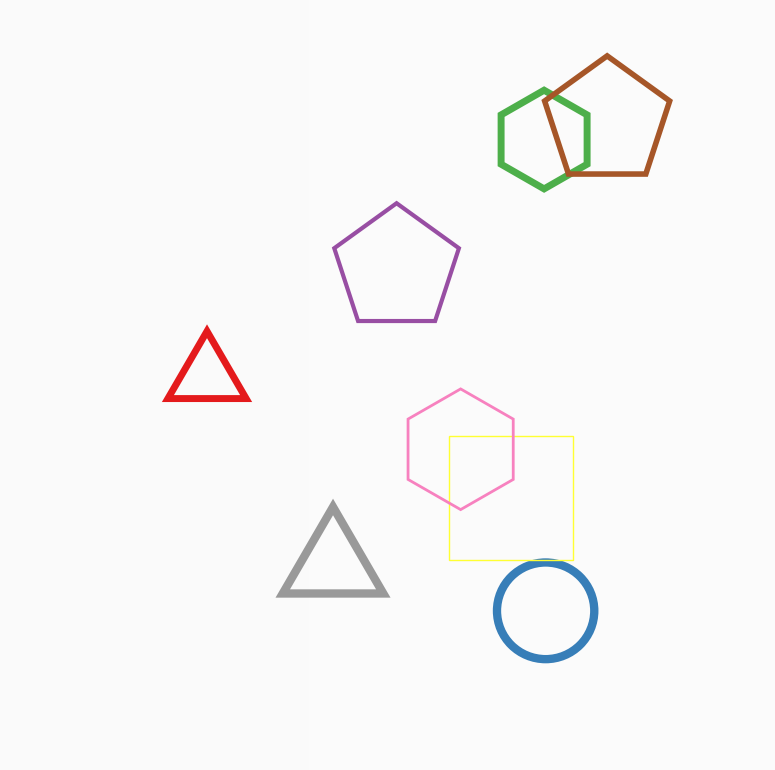[{"shape": "triangle", "thickness": 2.5, "radius": 0.29, "center": [0.267, 0.512]}, {"shape": "circle", "thickness": 3, "radius": 0.31, "center": [0.704, 0.207]}, {"shape": "hexagon", "thickness": 2.5, "radius": 0.32, "center": [0.702, 0.819]}, {"shape": "pentagon", "thickness": 1.5, "radius": 0.42, "center": [0.512, 0.651]}, {"shape": "square", "thickness": 0.5, "radius": 0.4, "center": [0.66, 0.354]}, {"shape": "pentagon", "thickness": 2, "radius": 0.42, "center": [0.783, 0.843]}, {"shape": "hexagon", "thickness": 1, "radius": 0.39, "center": [0.594, 0.417]}, {"shape": "triangle", "thickness": 3, "radius": 0.37, "center": [0.43, 0.267]}]